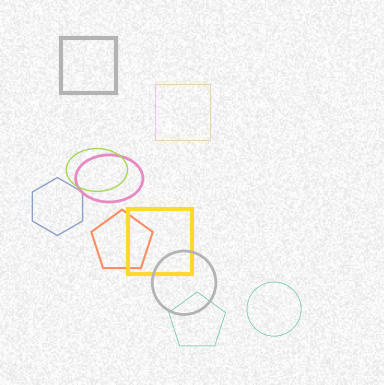[{"shape": "pentagon", "thickness": 0.5, "radius": 0.39, "center": [0.512, 0.164]}, {"shape": "circle", "thickness": 0.5, "radius": 0.35, "center": [0.712, 0.197]}, {"shape": "pentagon", "thickness": 1.5, "radius": 0.42, "center": [0.317, 0.372]}, {"shape": "hexagon", "thickness": 1, "radius": 0.38, "center": [0.149, 0.464]}, {"shape": "oval", "thickness": 2, "radius": 0.44, "center": [0.284, 0.536]}, {"shape": "oval", "thickness": 1, "radius": 0.4, "center": [0.252, 0.559]}, {"shape": "square", "thickness": 3, "radius": 0.42, "center": [0.416, 0.373]}, {"shape": "square", "thickness": 0.5, "radius": 0.36, "center": [0.474, 0.71]}, {"shape": "square", "thickness": 3, "radius": 0.36, "center": [0.229, 0.829]}, {"shape": "circle", "thickness": 2, "radius": 0.41, "center": [0.478, 0.266]}]